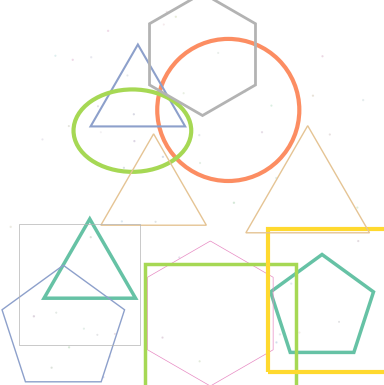[{"shape": "triangle", "thickness": 2.5, "radius": 0.69, "center": [0.233, 0.294]}, {"shape": "pentagon", "thickness": 2.5, "radius": 0.7, "center": [0.836, 0.198]}, {"shape": "circle", "thickness": 3, "radius": 0.92, "center": [0.593, 0.714]}, {"shape": "pentagon", "thickness": 1, "radius": 0.84, "center": [0.164, 0.144]}, {"shape": "triangle", "thickness": 1.5, "radius": 0.71, "center": [0.358, 0.743]}, {"shape": "hexagon", "thickness": 0.5, "radius": 0.94, "center": [0.546, 0.186]}, {"shape": "oval", "thickness": 3, "radius": 0.76, "center": [0.344, 0.661]}, {"shape": "square", "thickness": 2.5, "radius": 0.98, "center": [0.573, 0.119]}, {"shape": "square", "thickness": 3, "radius": 0.93, "center": [0.882, 0.218]}, {"shape": "triangle", "thickness": 1, "radius": 0.79, "center": [0.399, 0.494]}, {"shape": "triangle", "thickness": 1, "radius": 0.93, "center": [0.799, 0.488]}, {"shape": "square", "thickness": 0.5, "radius": 0.78, "center": [0.207, 0.261]}, {"shape": "hexagon", "thickness": 2, "radius": 0.79, "center": [0.526, 0.859]}]